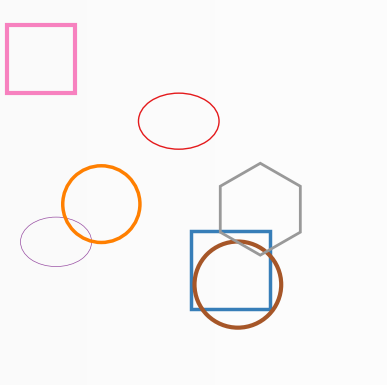[{"shape": "oval", "thickness": 1, "radius": 0.52, "center": [0.461, 0.685]}, {"shape": "square", "thickness": 2.5, "radius": 0.51, "center": [0.594, 0.299]}, {"shape": "oval", "thickness": 0.5, "radius": 0.46, "center": [0.145, 0.372]}, {"shape": "circle", "thickness": 2.5, "radius": 0.5, "center": [0.262, 0.47]}, {"shape": "circle", "thickness": 3, "radius": 0.56, "center": [0.614, 0.261]}, {"shape": "square", "thickness": 3, "radius": 0.44, "center": [0.106, 0.846]}, {"shape": "hexagon", "thickness": 2, "radius": 0.6, "center": [0.672, 0.457]}]